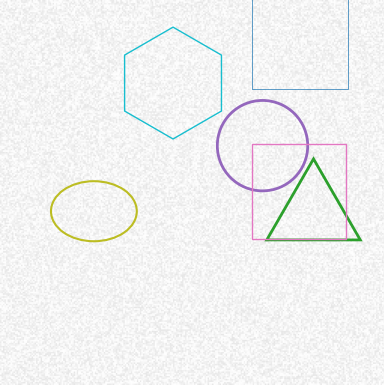[{"shape": "square", "thickness": 0.5, "radius": 0.62, "center": [0.778, 0.892]}, {"shape": "triangle", "thickness": 2, "radius": 0.7, "center": [0.814, 0.447]}, {"shape": "circle", "thickness": 2, "radius": 0.59, "center": [0.682, 0.622]}, {"shape": "square", "thickness": 1, "radius": 0.61, "center": [0.776, 0.503]}, {"shape": "oval", "thickness": 1.5, "radius": 0.56, "center": [0.244, 0.451]}, {"shape": "hexagon", "thickness": 1, "radius": 0.73, "center": [0.449, 0.784]}]